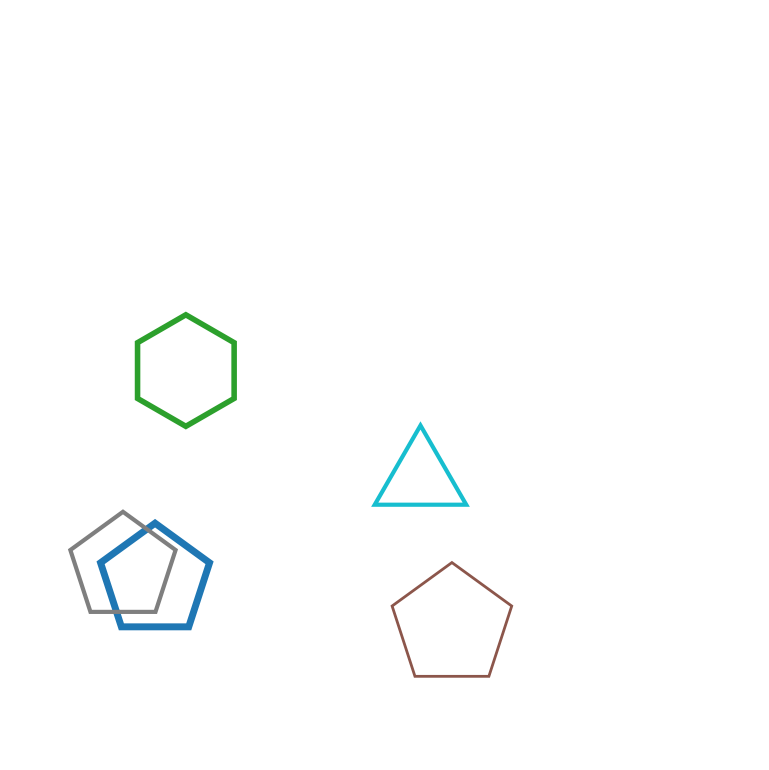[{"shape": "pentagon", "thickness": 2.5, "radius": 0.37, "center": [0.201, 0.246]}, {"shape": "hexagon", "thickness": 2, "radius": 0.36, "center": [0.241, 0.519]}, {"shape": "pentagon", "thickness": 1, "radius": 0.41, "center": [0.587, 0.188]}, {"shape": "pentagon", "thickness": 1.5, "radius": 0.36, "center": [0.16, 0.263]}, {"shape": "triangle", "thickness": 1.5, "radius": 0.34, "center": [0.546, 0.379]}]